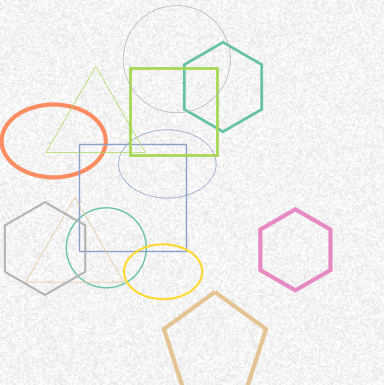[{"shape": "circle", "thickness": 1, "radius": 0.52, "center": [0.276, 0.356]}, {"shape": "hexagon", "thickness": 2, "radius": 0.58, "center": [0.579, 0.774]}, {"shape": "oval", "thickness": 3, "radius": 0.68, "center": [0.139, 0.634]}, {"shape": "square", "thickness": 1, "radius": 0.7, "center": [0.344, 0.486]}, {"shape": "oval", "thickness": 0.5, "radius": 0.63, "center": [0.435, 0.574]}, {"shape": "hexagon", "thickness": 3, "radius": 0.53, "center": [0.767, 0.351]}, {"shape": "triangle", "thickness": 0.5, "radius": 0.74, "center": [0.249, 0.679]}, {"shape": "square", "thickness": 2, "radius": 0.57, "center": [0.45, 0.711]}, {"shape": "oval", "thickness": 1.5, "radius": 0.51, "center": [0.424, 0.294]}, {"shape": "pentagon", "thickness": 3, "radius": 0.7, "center": [0.558, 0.102]}, {"shape": "triangle", "thickness": 0.5, "radius": 0.74, "center": [0.194, 0.341]}, {"shape": "circle", "thickness": 0.5, "radius": 0.7, "center": [0.459, 0.846]}, {"shape": "hexagon", "thickness": 1.5, "radius": 0.6, "center": [0.117, 0.354]}]